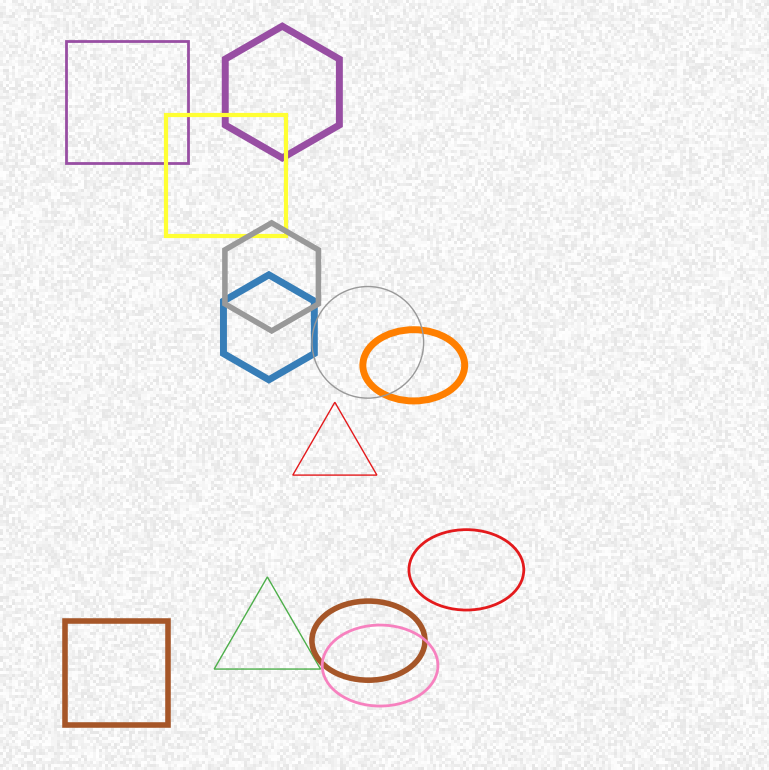[{"shape": "triangle", "thickness": 0.5, "radius": 0.32, "center": [0.435, 0.415]}, {"shape": "oval", "thickness": 1, "radius": 0.37, "center": [0.606, 0.26]}, {"shape": "hexagon", "thickness": 2.5, "radius": 0.34, "center": [0.349, 0.575]}, {"shape": "triangle", "thickness": 0.5, "radius": 0.4, "center": [0.347, 0.171]}, {"shape": "square", "thickness": 1, "radius": 0.4, "center": [0.165, 0.867]}, {"shape": "hexagon", "thickness": 2.5, "radius": 0.43, "center": [0.367, 0.88]}, {"shape": "oval", "thickness": 2.5, "radius": 0.33, "center": [0.537, 0.526]}, {"shape": "square", "thickness": 1.5, "radius": 0.39, "center": [0.293, 0.772]}, {"shape": "square", "thickness": 2, "radius": 0.34, "center": [0.152, 0.126]}, {"shape": "oval", "thickness": 2, "radius": 0.37, "center": [0.478, 0.168]}, {"shape": "oval", "thickness": 1, "radius": 0.38, "center": [0.494, 0.136]}, {"shape": "circle", "thickness": 0.5, "radius": 0.36, "center": [0.478, 0.555]}, {"shape": "hexagon", "thickness": 2, "radius": 0.35, "center": [0.353, 0.64]}]